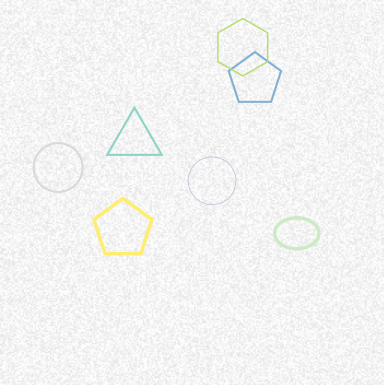[{"shape": "triangle", "thickness": 1.5, "radius": 0.41, "center": [0.349, 0.639]}, {"shape": "circle", "thickness": 0.5, "radius": 0.31, "center": [0.551, 0.53]}, {"shape": "pentagon", "thickness": 1.5, "radius": 0.36, "center": [0.662, 0.793]}, {"shape": "hexagon", "thickness": 1, "radius": 0.37, "center": [0.631, 0.877]}, {"shape": "circle", "thickness": 1.5, "radius": 0.32, "center": [0.151, 0.565]}, {"shape": "oval", "thickness": 2.5, "radius": 0.29, "center": [0.771, 0.394]}, {"shape": "pentagon", "thickness": 2.5, "radius": 0.4, "center": [0.319, 0.405]}]